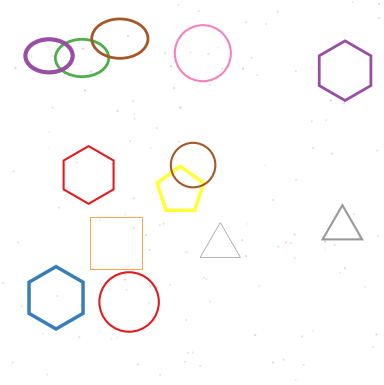[{"shape": "circle", "thickness": 1.5, "radius": 0.39, "center": [0.335, 0.216]}, {"shape": "hexagon", "thickness": 1.5, "radius": 0.37, "center": [0.23, 0.546]}, {"shape": "hexagon", "thickness": 2.5, "radius": 0.4, "center": [0.146, 0.226]}, {"shape": "oval", "thickness": 2, "radius": 0.35, "center": [0.213, 0.849]}, {"shape": "oval", "thickness": 3, "radius": 0.31, "center": [0.127, 0.855]}, {"shape": "hexagon", "thickness": 2, "radius": 0.39, "center": [0.896, 0.816]}, {"shape": "square", "thickness": 0.5, "radius": 0.34, "center": [0.3, 0.369]}, {"shape": "pentagon", "thickness": 2.5, "radius": 0.32, "center": [0.468, 0.505]}, {"shape": "circle", "thickness": 1.5, "radius": 0.29, "center": [0.502, 0.571]}, {"shape": "oval", "thickness": 2, "radius": 0.37, "center": [0.311, 0.9]}, {"shape": "circle", "thickness": 1.5, "radius": 0.36, "center": [0.527, 0.862]}, {"shape": "triangle", "thickness": 0.5, "radius": 0.3, "center": [0.572, 0.362]}, {"shape": "triangle", "thickness": 1.5, "radius": 0.3, "center": [0.889, 0.408]}]